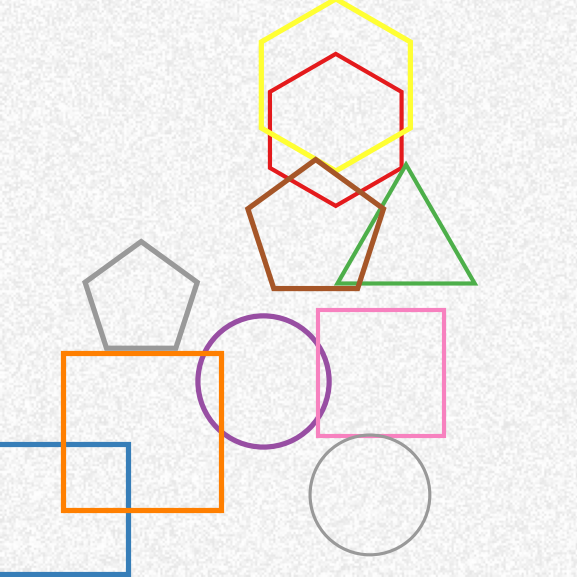[{"shape": "hexagon", "thickness": 2, "radius": 0.66, "center": [0.581, 0.774]}, {"shape": "square", "thickness": 2.5, "radius": 0.56, "center": [0.109, 0.118]}, {"shape": "triangle", "thickness": 2, "radius": 0.69, "center": [0.703, 0.577]}, {"shape": "circle", "thickness": 2.5, "radius": 0.57, "center": [0.456, 0.339]}, {"shape": "square", "thickness": 2.5, "radius": 0.68, "center": [0.246, 0.252]}, {"shape": "hexagon", "thickness": 2.5, "radius": 0.75, "center": [0.582, 0.852]}, {"shape": "pentagon", "thickness": 2.5, "radius": 0.62, "center": [0.547, 0.599]}, {"shape": "square", "thickness": 2, "radius": 0.55, "center": [0.659, 0.354]}, {"shape": "circle", "thickness": 1.5, "radius": 0.52, "center": [0.641, 0.142]}, {"shape": "pentagon", "thickness": 2.5, "radius": 0.51, "center": [0.244, 0.479]}]